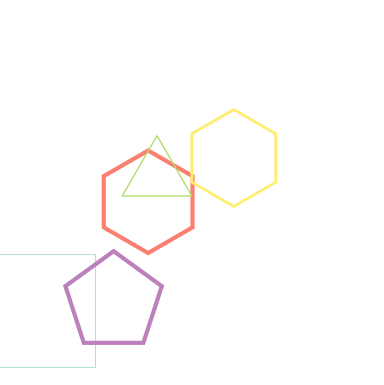[{"shape": "square", "thickness": 0.5, "radius": 0.73, "center": [0.101, 0.194]}, {"shape": "hexagon", "thickness": 3, "radius": 0.67, "center": [0.385, 0.476]}, {"shape": "triangle", "thickness": 1, "radius": 0.52, "center": [0.408, 0.543]}, {"shape": "pentagon", "thickness": 3, "radius": 0.66, "center": [0.295, 0.216]}, {"shape": "hexagon", "thickness": 2, "radius": 0.63, "center": [0.607, 0.59]}]